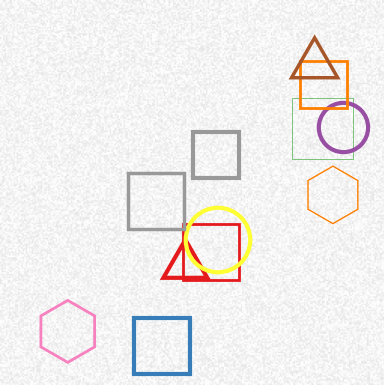[{"shape": "triangle", "thickness": 3, "radius": 0.33, "center": [0.481, 0.311]}, {"shape": "square", "thickness": 2, "radius": 0.36, "center": [0.548, 0.344]}, {"shape": "square", "thickness": 3, "radius": 0.36, "center": [0.421, 0.102]}, {"shape": "square", "thickness": 0.5, "radius": 0.39, "center": [0.838, 0.666]}, {"shape": "circle", "thickness": 3, "radius": 0.32, "center": [0.892, 0.669]}, {"shape": "hexagon", "thickness": 1, "radius": 0.37, "center": [0.865, 0.494]}, {"shape": "square", "thickness": 2, "radius": 0.31, "center": [0.841, 0.781]}, {"shape": "circle", "thickness": 3, "radius": 0.42, "center": [0.566, 0.377]}, {"shape": "triangle", "thickness": 2.5, "radius": 0.35, "center": [0.817, 0.833]}, {"shape": "hexagon", "thickness": 2, "radius": 0.4, "center": [0.176, 0.139]}, {"shape": "square", "thickness": 3, "radius": 0.3, "center": [0.561, 0.596]}, {"shape": "square", "thickness": 2.5, "radius": 0.36, "center": [0.406, 0.478]}]